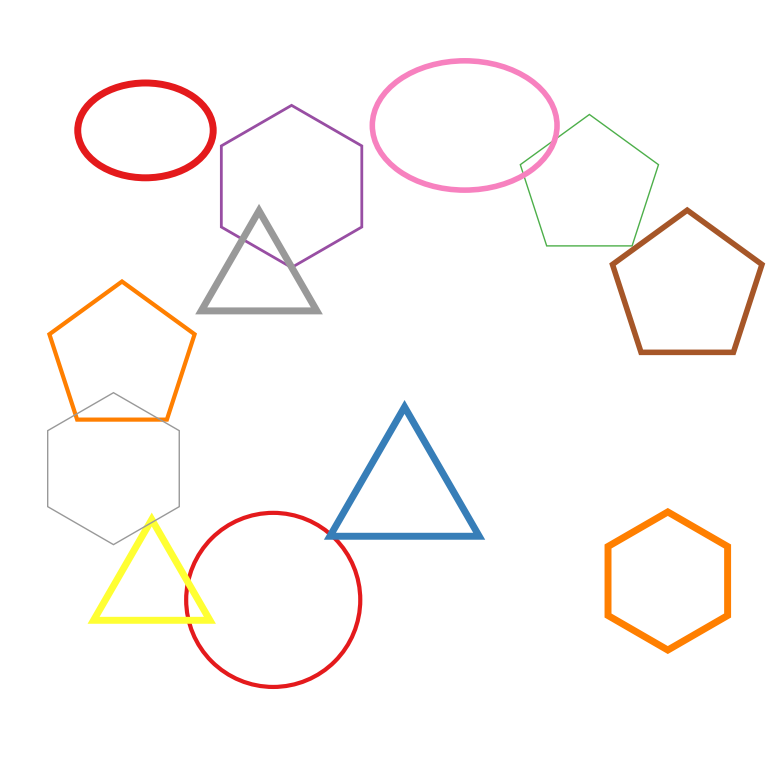[{"shape": "oval", "thickness": 2.5, "radius": 0.44, "center": [0.189, 0.831]}, {"shape": "circle", "thickness": 1.5, "radius": 0.57, "center": [0.355, 0.221]}, {"shape": "triangle", "thickness": 2.5, "radius": 0.56, "center": [0.525, 0.36]}, {"shape": "pentagon", "thickness": 0.5, "radius": 0.47, "center": [0.765, 0.757]}, {"shape": "hexagon", "thickness": 1, "radius": 0.53, "center": [0.379, 0.758]}, {"shape": "pentagon", "thickness": 1.5, "radius": 0.5, "center": [0.158, 0.535]}, {"shape": "hexagon", "thickness": 2.5, "radius": 0.45, "center": [0.867, 0.245]}, {"shape": "triangle", "thickness": 2.5, "radius": 0.44, "center": [0.197, 0.238]}, {"shape": "pentagon", "thickness": 2, "radius": 0.51, "center": [0.893, 0.625]}, {"shape": "oval", "thickness": 2, "radius": 0.6, "center": [0.603, 0.837]}, {"shape": "triangle", "thickness": 2.5, "radius": 0.43, "center": [0.336, 0.64]}, {"shape": "hexagon", "thickness": 0.5, "radius": 0.49, "center": [0.147, 0.391]}]